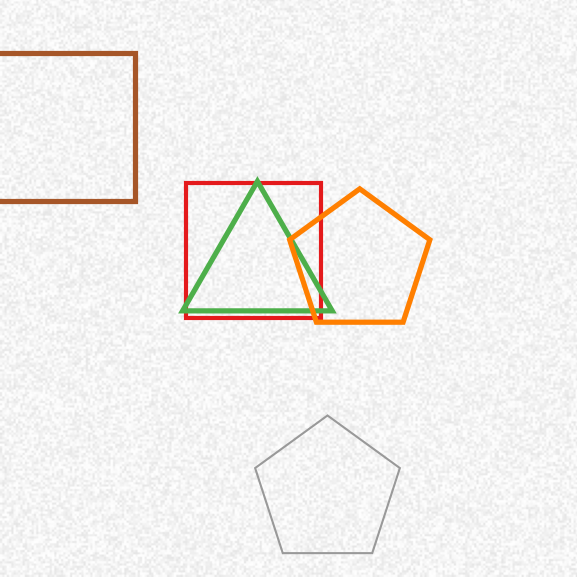[{"shape": "square", "thickness": 2, "radius": 0.58, "center": [0.439, 0.565]}, {"shape": "triangle", "thickness": 2.5, "radius": 0.75, "center": [0.446, 0.536]}, {"shape": "pentagon", "thickness": 2.5, "radius": 0.64, "center": [0.623, 0.544]}, {"shape": "square", "thickness": 2.5, "radius": 0.64, "center": [0.106, 0.779]}, {"shape": "pentagon", "thickness": 1, "radius": 0.66, "center": [0.567, 0.148]}]